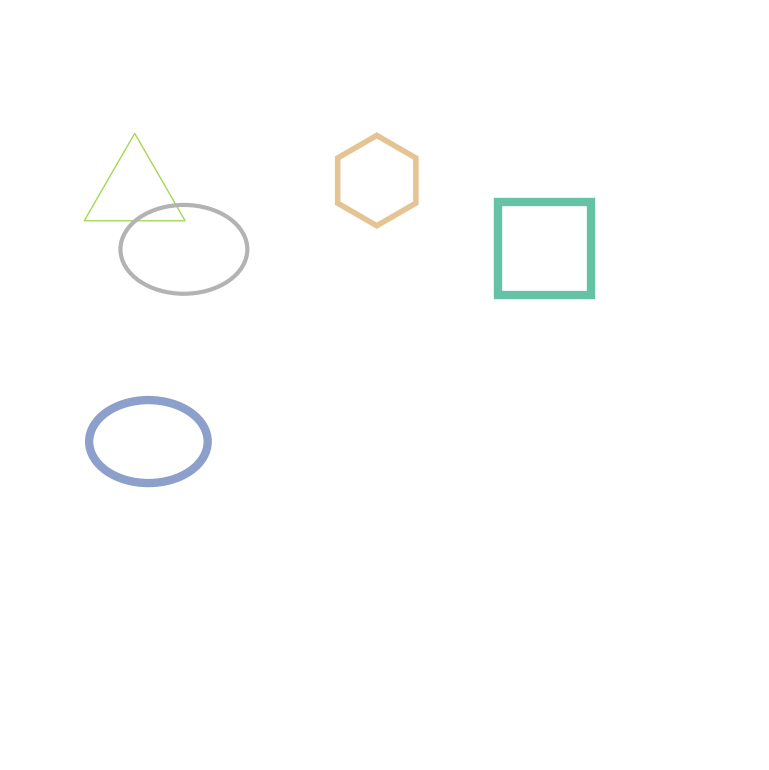[{"shape": "square", "thickness": 3, "radius": 0.3, "center": [0.707, 0.677]}, {"shape": "oval", "thickness": 3, "radius": 0.38, "center": [0.193, 0.427]}, {"shape": "triangle", "thickness": 0.5, "radius": 0.38, "center": [0.175, 0.751]}, {"shape": "hexagon", "thickness": 2, "radius": 0.29, "center": [0.489, 0.765]}, {"shape": "oval", "thickness": 1.5, "radius": 0.41, "center": [0.239, 0.676]}]